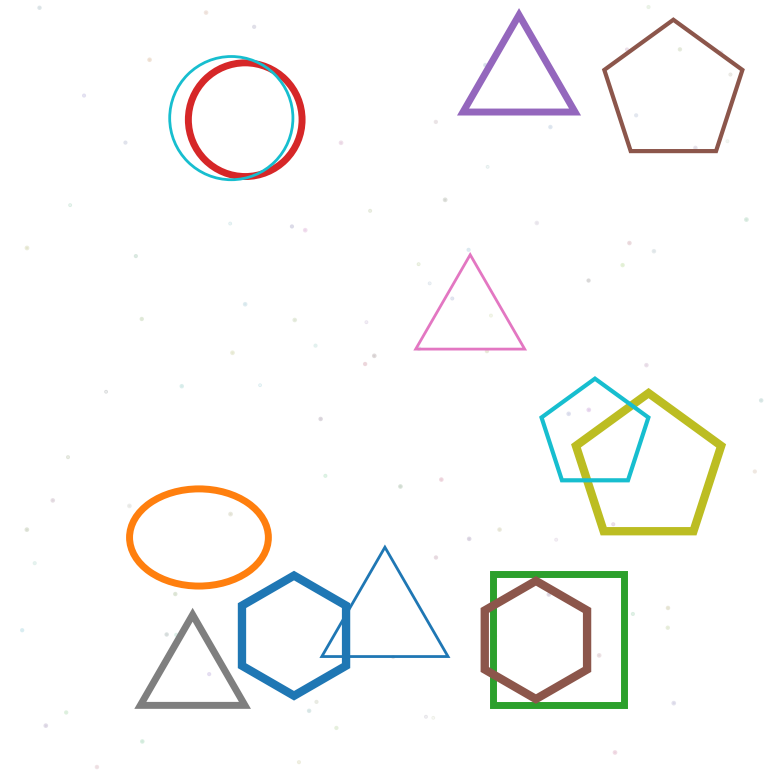[{"shape": "triangle", "thickness": 1, "radius": 0.47, "center": [0.5, 0.195]}, {"shape": "hexagon", "thickness": 3, "radius": 0.39, "center": [0.382, 0.174]}, {"shape": "oval", "thickness": 2.5, "radius": 0.45, "center": [0.258, 0.302]}, {"shape": "square", "thickness": 2.5, "radius": 0.42, "center": [0.726, 0.169]}, {"shape": "circle", "thickness": 2.5, "radius": 0.37, "center": [0.318, 0.845]}, {"shape": "triangle", "thickness": 2.5, "radius": 0.42, "center": [0.674, 0.896]}, {"shape": "hexagon", "thickness": 3, "radius": 0.38, "center": [0.696, 0.169]}, {"shape": "pentagon", "thickness": 1.5, "radius": 0.47, "center": [0.874, 0.88]}, {"shape": "triangle", "thickness": 1, "radius": 0.41, "center": [0.611, 0.587]}, {"shape": "triangle", "thickness": 2.5, "radius": 0.39, "center": [0.25, 0.123]}, {"shape": "pentagon", "thickness": 3, "radius": 0.5, "center": [0.842, 0.39]}, {"shape": "circle", "thickness": 1, "radius": 0.4, "center": [0.3, 0.847]}, {"shape": "pentagon", "thickness": 1.5, "radius": 0.36, "center": [0.773, 0.435]}]